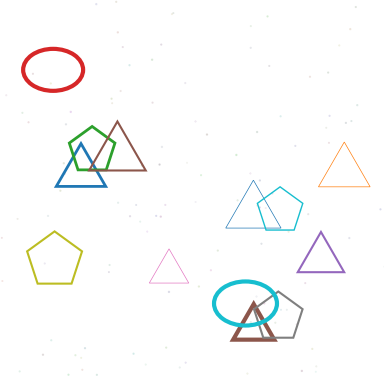[{"shape": "triangle", "thickness": 2, "radius": 0.37, "center": [0.21, 0.553]}, {"shape": "triangle", "thickness": 0.5, "radius": 0.41, "center": [0.658, 0.449]}, {"shape": "triangle", "thickness": 0.5, "radius": 0.39, "center": [0.894, 0.554]}, {"shape": "pentagon", "thickness": 2, "radius": 0.31, "center": [0.239, 0.609]}, {"shape": "oval", "thickness": 3, "radius": 0.39, "center": [0.138, 0.819]}, {"shape": "triangle", "thickness": 1.5, "radius": 0.35, "center": [0.834, 0.328]}, {"shape": "triangle", "thickness": 3, "radius": 0.31, "center": [0.659, 0.149]}, {"shape": "triangle", "thickness": 1.5, "radius": 0.42, "center": [0.305, 0.6]}, {"shape": "triangle", "thickness": 0.5, "radius": 0.3, "center": [0.439, 0.294]}, {"shape": "pentagon", "thickness": 1.5, "radius": 0.33, "center": [0.723, 0.176]}, {"shape": "pentagon", "thickness": 1.5, "radius": 0.37, "center": [0.142, 0.324]}, {"shape": "oval", "thickness": 3, "radius": 0.41, "center": [0.638, 0.212]}, {"shape": "pentagon", "thickness": 1, "radius": 0.31, "center": [0.728, 0.453]}]